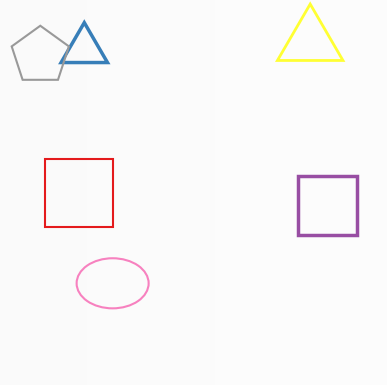[{"shape": "square", "thickness": 1.5, "radius": 0.44, "center": [0.203, 0.498]}, {"shape": "triangle", "thickness": 2.5, "radius": 0.35, "center": [0.218, 0.872]}, {"shape": "square", "thickness": 2.5, "radius": 0.38, "center": [0.845, 0.466]}, {"shape": "triangle", "thickness": 2, "radius": 0.49, "center": [0.801, 0.892]}, {"shape": "oval", "thickness": 1.5, "radius": 0.46, "center": [0.291, 0.264]}, {"shape": "pentagon", "thickness": 1.5, "radius": 0.39, "center": [0.104, 0.855]}]